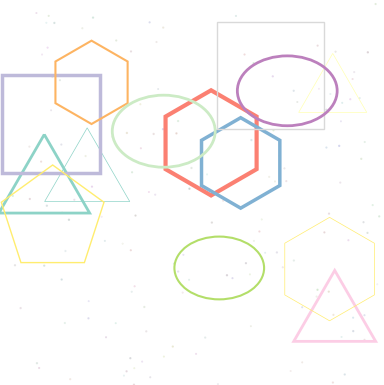[{"shape": "triangle", "thickness": 2, "radius": 0.68, "center": [0.115, 0.515]}, {"shape": "triangle", "thickness": 0.5, "radius": 0.64, "center": [0.226, 0.54]}, {"shape": "triangle", "thickness": 0.5, "radius": 0.51, "center": [0.864, 0.759]}, {"shape": "square", "thickness": 2.5, "radius": 0.63, "center": [0.133, 0.678]}, {"shape": "hexagon", "thickness": 3, "radius": 0.68, "center": [0.548, 0.629]}, {"shape": "hexagon", "thickness": 2.5, "radius": 0.59, "center": [0.625, 0.577]}, {"shape": "hexagon", "thickness": 1.5, "radius": 0.54, "center": [0.238, 0.786]}, {"shape": "oval", "thickness": 1.5, "radius": 0.58, "center": [0.569, 0.304]}, {"shape": "triangle", "thickness": 2, "radius": 0.61, "center": [0.869, 0.175]}, {"shape": "square", "thickness": 1, "radius": 0.69, "center": [0.702, 0.804]}, {"shape": "oval", "thickness": 2, "radius": 0.65, "center": [0.746, 0.764]}, {"shape": "oval", "thickness": 2, "radius": 0.67, "center": [0.425, 0.659]}, {"shape": "pentagon", "thickness": 1, "radius": 0.7, "center": [0.137, 0.431]}, {"shape": "hexagon", "thickness": 0.5, "radius": 0.67, "center": [0.856, 0.301]}]